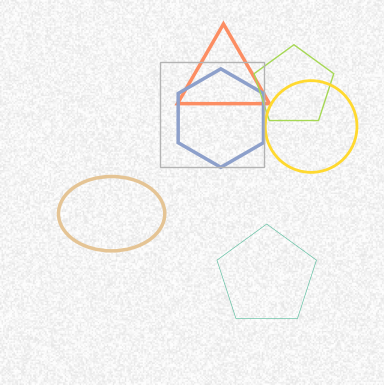[{"shape": "pentagon", "thickness": 0.5, "radius": 0.68, "center": [0.693, 0.282]}, {"shape": "triangle", "thickness": 2.5, "radius": 0.69, "center": [0.58, 0.8]}, {"shape": "hexagon", "thickness": 2.5, "radius": 0.64, "center": [0.574, 0.693]}, {"shape": "pentagon", "thickness": 1, "radius": 0.54, "center": [0.763, 0.775]}, {"shape": "circle", "thickness": 2, "radius": 0.6, "center": [0.808, 0.671]}, {"shape": "oval", "thickness": 2.5, "radius": 0.69, "center": [0.29, 0.445]}, {"shape": "square", "thickness": 1, "radius": 0.68, "center": [0.55, 0.702]}]